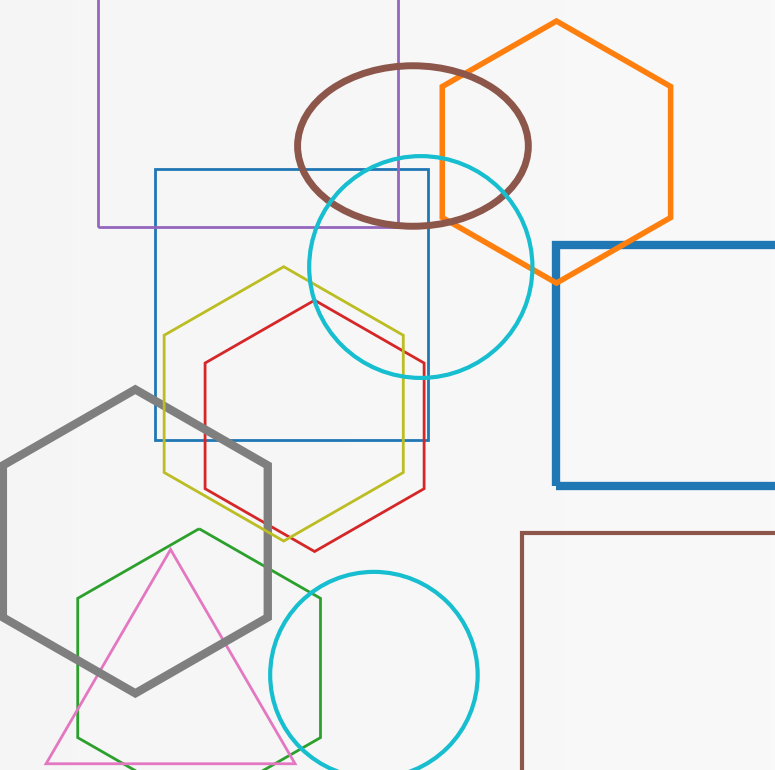[{"shape": "square", "thickness": 1, "radius": 0.88, "center": [0.376, 0.604]}, {"shape": "square", "thickness": 3, "radius": 0.78, "center": [0.874, 0.525]}, {"shape": "hexagon", "thickness": 2, "radius": 0.85, "center": [0.718, 0.803]}, {"shape": "hexagon", "thickness": 1, "radius": 0.9, "center": [0.257, 0.132]}, {"shape": "hexagon", "thickness": 1, "radius": 0.82, "center": [0.406, 0.447]}, {"shape": "square", "thickness": 1, "radius": 0.97, "center": [0.32, 0.899]}, {"shape": "oval", "thickness": 2.5, "radius": 0.74, "center": [0.533, 0.81]}, {"shape": "square", "thickness": 1.5, "radius": 0.82, "center": [0.838, 0.143]}, {"shape": "triangle", "thickness": 1, "radius": 0.93, "center": [0.22, 0.101]}, {"shape": "hexagon", "thickness": 3, "radius": 0.99, "center": [0.175, 0.297]}, {"shape": "hexagon", "thickness": 1, "radius": 0.89, "center": [0.366, 0.475]}, {"shape": "circle", "thickness": 1.5, "radius": 0.72, "center": [0.543, 0.653]}, {"shape": "circle", "thickness": 1.5, "radius": 0.67, "center": [0.482, 0.123]}]